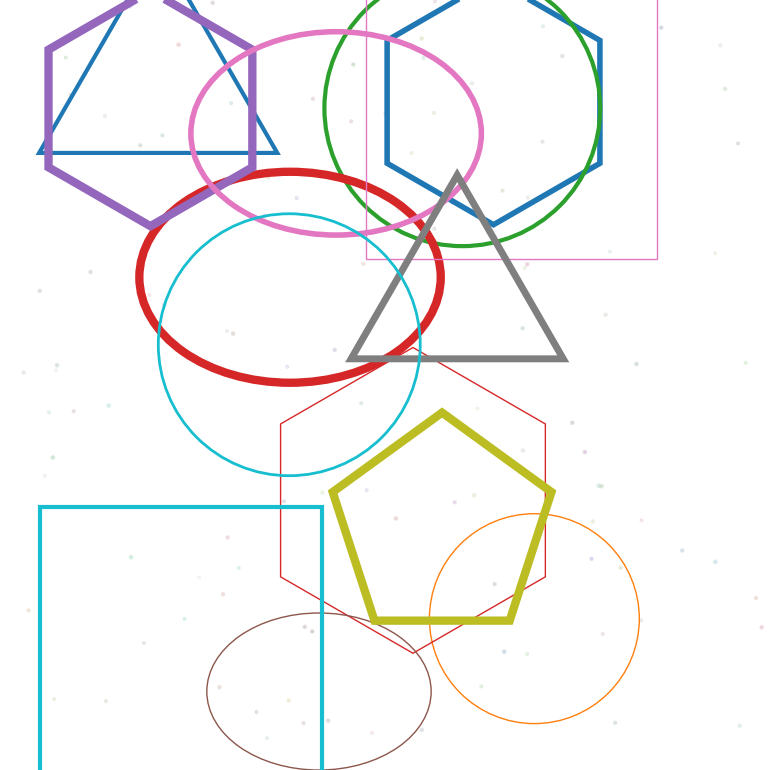[{"shape": "hexagon", "thickness": 2, "radius": 0.8, "center": [0.641, 0.868]}, {"shape": "triangle", "thickness": 1.5, "radius": 0.89, "center": [0.205, 0.891]}, {"shape": "circle", "thickness": 0.5, "radius": 0.68, "center": [0.694, 0.197]}, {"shape": "circle", "thickness": 1.5, "radius": 0.9, "center": [0.6, 0.859]}, {"shape": "oval", "thickness": 3, "radius": 0.98, "center": [0.377, 0.64]}, {"shape": "hexagon", "thickness": 0.5, "radius": 0.99, "center": [0.536, 0.35]}, {"shape": "hexagon", "thickness": 3, "radius": 0.76, "center": [0.195, 0.859]}, {"shape": "oval", "thickness": 0.5, "radius": 0.73, "center": [0.414, 0.102]}, {"shape": "square", "thickness": 0.5, "radius": 0.95, "center": [0.664, 0.853]}, {"shape": "oval", "thickness": 2, "radius": 0.94, "center": [0.437, 0.827]}, {"shape": "triangle", "thickness": 2.5, "radius": 0.8, "center": [0.594, 0.614]}, {"shape": "pentagon", "thickness": 3, "radius": 0.75, "center": [0.574, 0.315]}, {"shape": "square", "thickness": 1.5, "radius": 0.92, "center": [0.235, 0.158]}, {"shape": "circle", "thickness": 1, "radius": 0.85, "center": [0.376, 0.552]}]